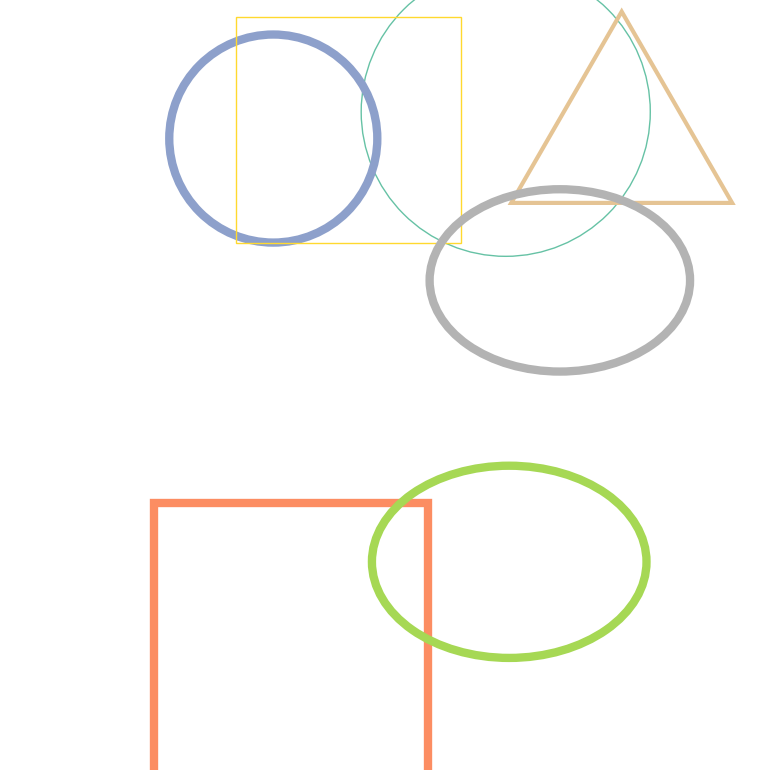[{"shape": "circle", "thickness": 0.5, "radius": 0.94, "center": [0.657, 0.855]}, {"shape": "square", "thickness": 3, "radius": 0.89, "center": [0.378, 0.168]}, {"shape": "circle", "thickness": 3, "radius": 0.68, "center": [0.355, 0.82]}, {"shape": "oval", "thickness": 3, "radius": 0.89, "center": [0.661, 0.27]}, {"shape": "square", "thickness": 0.5, "radius": 0.73, "center": [0.453, 0.831]}, {"shape": "triangle", "thickness": 1.5, "radius": 0.83, "center": [0.807, 0.819]}, {"shape": "oval", "thickness": 3, "radius": 0.85, "center": [0.727, 0.636]}]